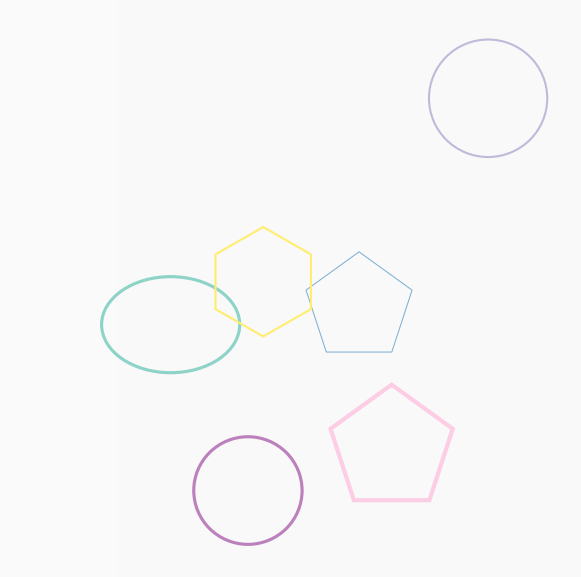[{"shape": "oval", "thickness": 1.5, "radius": 0.59, "center": [0.294, 0.437]}, {"shape": "circle", "thickness": 1, "radius": 0.51, "center": [0.84, 0.829]}, {"shape": "pentagon", "thickness": 0.5, "radius": 0.48, "center": [0.618, 0.467]}, {"shape": "pentagon", "thickness": 2, "radius": 0.55, "center": [0.674, 0.222]}, {"shape": "circle", "thickness": 1.5, "radius": 0.47, "center": [0.427, 0.15]}, {"shape": "hexagon", "thickness": 1, "radius": 0.47, "center": [0.453, 0.511]}]